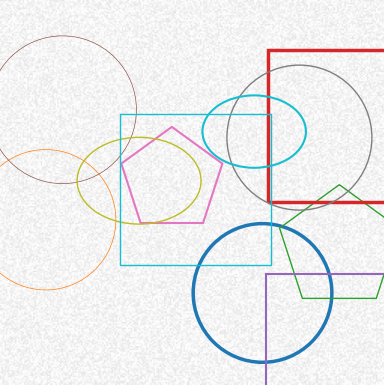[{"shape": "circle", "thickness": 2.5, "radius": 0.9, "center": [0.682, 0.239]}, {"shape": "circle", "thickness": 0.5, "radius": 0.91, "center": [0.119, 0.429]}, {"shape": "pentagon", "thickness": 1, "radius": 0.82, "center": [0.881, 0.357]}, {"shape": "square", "thickness": 2.5, "radius": 0.98, "center": [0.894, 0.673]}, {"shape": "square", "thickness": 1.5, "radius": 0.91, "center": [0.871, 0.108]}, {"shape": "circle", "thickness": 0.5, "radius": 0.96, "center": [0.162, 0.715]}, {"shape": "pentagon", "thickness": 1.5, "radius": 0.69, "center": [0.446, 0.532]}, {"shape": "circle", "thickness": 1, "radius": 0.94, "center": [0.778, 0.643]}, {"shape": "oval", "thickness": 1, "radius": 0.8, "center": [0.361, 0.531]}, {"shape": "square", "thickness": 1, "radius": 0.98, "center": [0.508, 0.507]}, {"shape": "oval", "thickness": 1.5, "radius": 0.67, "center": [0.66, 0.658]}]